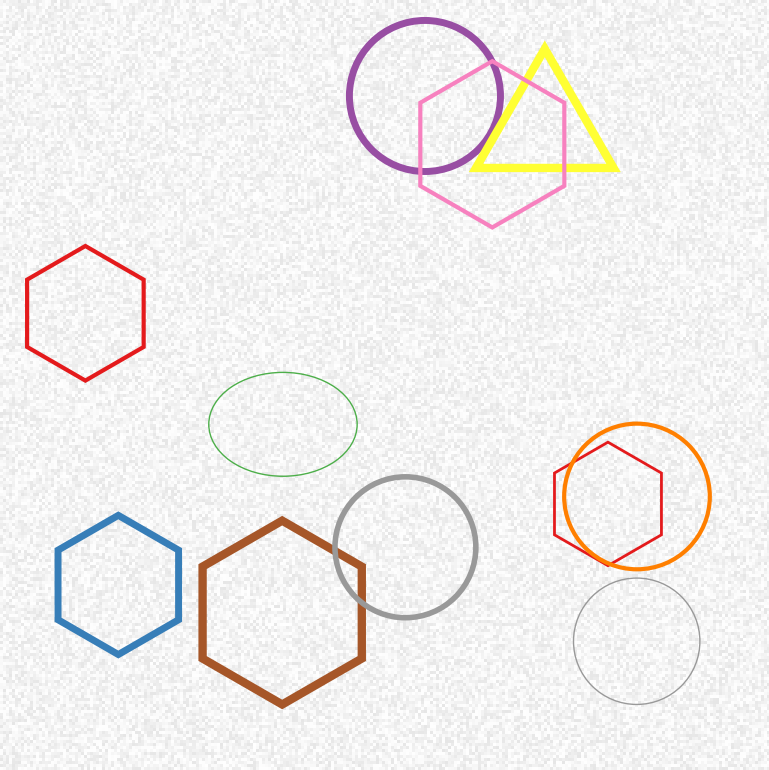[{"shape": "hexagon", "thickness": 1.5, "radius": 0.44, "center": [0.111, 0.593]}, {"shape": "hexagon", "thickness": 1, "radius": 0.4, "center": [0.79, 0.346]}, {"shape": "hexagon", "thickness": 2.5, "radius": 0.45, "center": [0.154, 0.24]}, {"shape": "oval", "thickness": 0.5, "radius": 0.48, "center": [0.367, 0.449]}, {"shape": "circle", "thickness": 2.5, "radius": 0.49, "center": [0.552, 0.875]}, {"shape": "circle", "thickness": 1.5, "radius": 0.47, "center": [0.827, 0.355]}, {"shape": "triangle", "thickness": 3, "radius": 0.52, "center": [0.708, 0.833]}, {"shape": "hexagon", "thickness": 3, "radius": 0.6, "center": [0.366, 0.204]}, {"shape": "hexagon", "thickness": 1.5, "radius": 0.54, "center": [0.639, 0.813]}, {"shape": "circle", "thickness": 0.5, "radius": 0.41, "center": [0.827, 0.167]}, {"shape": "circle", "thickness": 2, "radius": 0.46, "center": [0.527, 0.289]}]